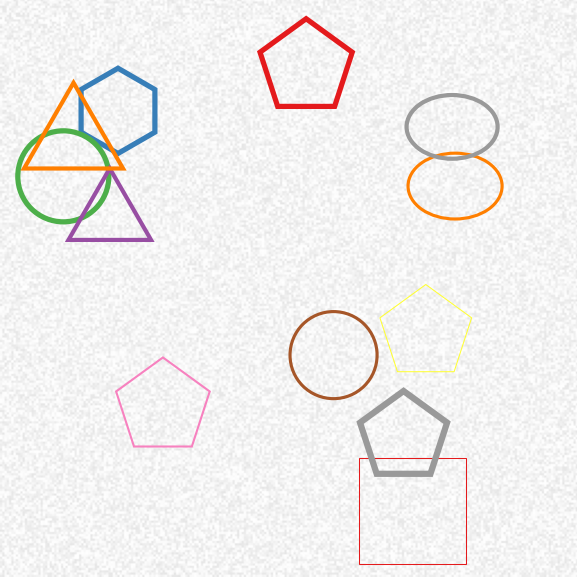[{"shape": "square", "thickness": 0.5, "radius": 0.46, "center": [0.714, 0.114]}, {"shape": "pentagon", "thickness": 2.5, "radius": 0.42, "center": [0.53, 0.883]}, {"shape": "hexagon", "thickness": 2.5, "radius": 0.37, "center": [0.204, 0.807]}, {"shape": "circle", "thickness": 2.5, "radius": 0.39, "center": [0.11, 0.694]}, {"shape": "triangle", "thickness": 2, "radius": 0.41, "center": [0.19, 0.625]}, {"shape": "triangle", "thickness": 2, "radius": 0.49, "center": [0.127, 0.757]}, {"shape": "oval", "thickness": 1.5, "radius": 0.41, "center": [0.788, 0.677]}, {"shape": "pentagon", "thickness": 0.5, "radius": 0.42, "center": [0.737, 0.423]}, {"shape": "circle", "thickness": 1.5, "radius": 0.38, "center": [0.578, 0.384]}, {"shape": "pentagon", "thickness": 1, "radius": 0.43, "center": [0.282, 0.295]}, {"shape": "oval", "thickness": 2, "radius": 0.39, "center": [0.783, 0.779]}, {"shape": "pentagon", "thickness": 3, "radius": 0.4, "center": [0.699, 0.243]}]